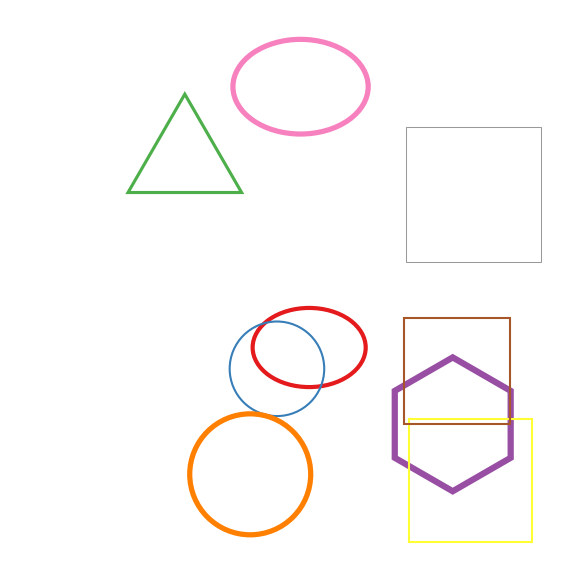[{"shape": "oval", "thickness": 2, "radius": 0.49, "center": [0.535, 0.397]}, {"shape": "circle", "thickness": 1, "radius": 0.41, "center": [0.48, 0.361]}, {"shape": "triangle", "thickness": 1.5, "radius": 0.57, "center": [0.32, 0.723]}, {"shape": "hexagon", "thickness": 3, "radius": 0.58, "center": [0.784, 0.264]}, {"shape": "circle", "thickness": 2.5, "radius": 0.52, "center": [0.433, 0.178]}, {"shape": "square", "thickness": 1, "radius": 0.53, "center": [0.815, 0.168]}, {"shape": "square", "thickness": 1, "radius": 0.46, "center": [0.792, 0.357]}, {"shape": "oval", "thickness": 2.5, "radius": 0.59, "center": [0.52, 0.849]}, {"shape": "square", "thickness": 0.5, "radius": 0.58, "center": [0.82, 0.663]}]